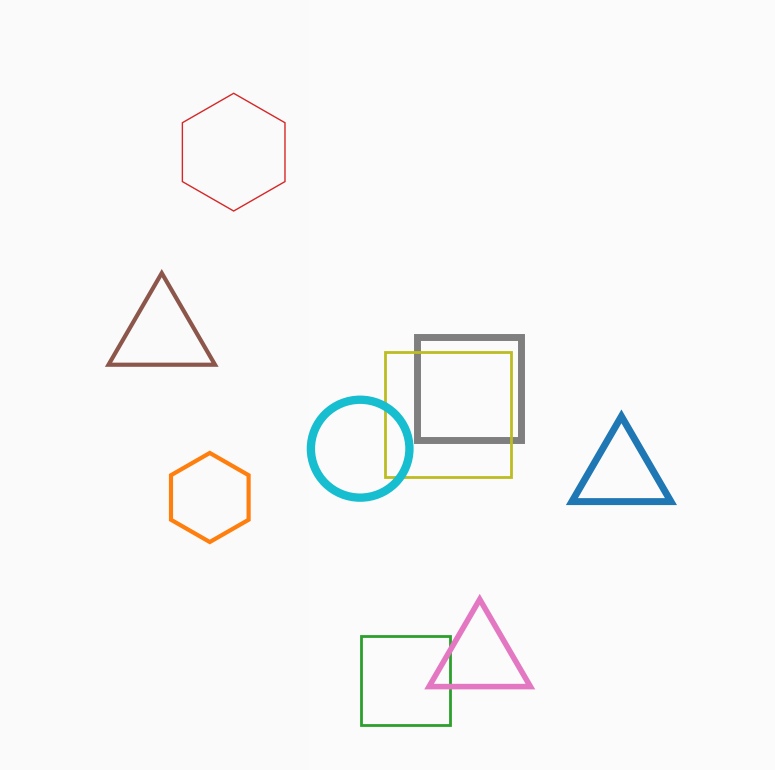[{"shape": "triangle", "thickness": 2.5, "radius": 0.37, "center": [0.802, 0.385]}, {"shape": "hexagon", "thickness": 1.5, "radius": 0.29, "center": [0.271, 0.354]}, {"shape": "square", "thickness": 1, "radius": 0.29, "center": [0.523, 0.116]}, {"shape": "hexagon", "thickness": 0.5, "radius": 0.38, "center": [0.302, 0.802]}, {"shape": "triangle", "thickness": 1.5, "radius": 0.4, "center": [0.209, 0.566]}, {"shape": "triangle", "thickness": 2, "radius": 0.38, "center": [0.619, 0.146]}, {"shape": "square", "thickness": 2.5, "radius": 0.33, "center": [0.605, 0.496]}, {"shape": "square", "thickness": 1, "radius": 0.41, "center": [0.577, 0.462]}, {"shape": "circle", "thickness": 3, "radius": 0.32, "center": [0.465, 0.417]}]